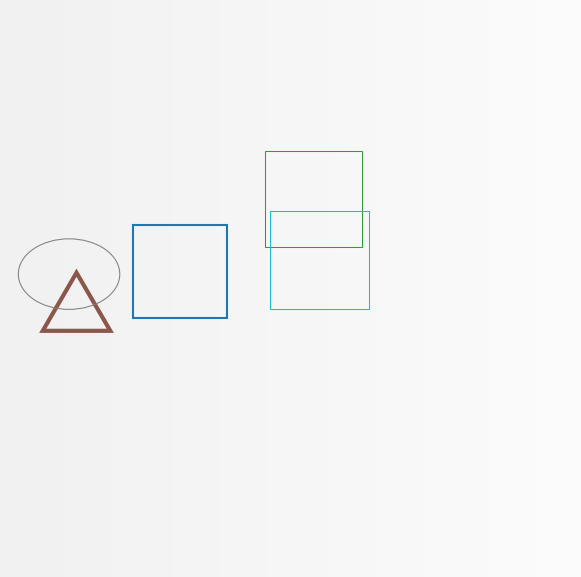[{"shape": "square", "thickness": 1, "radius": 0.4, "center": [0.309, 0.529]}, {"shape": "square", "thickness": 0.5, "radius": 0.42, "center": [0.539, 0.655]}, {"shape": "triangle", "thickness": 2, "radius": 0.34, "center": [0.132, 0.46]}, {"shape": "oval", "thickness": 0.5, "radius": 0.44, "center": [0.119, 0.525]}, {"shape": "square", "thickness": 0.5, "radius": 0.42, "center": [0.549, 0.548]}]